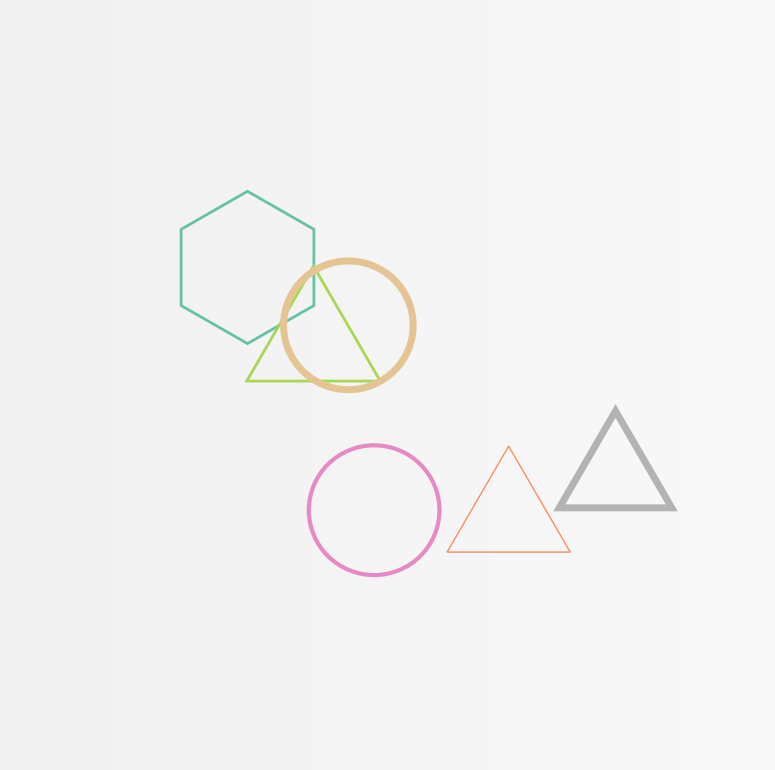[{"shape": "hexagon", "thickness": 1, "radius": 0.49, "center": [0.319, 0.653]}, {"shape": "triangle", "thickness": 0.5, "radius": 0.46, "center": [0.656, 0.329]}, {"shape": "circle", "thickness": 1.5, "radius": 0.42, "center": [0.483, 0.337]}, {"shape": "triangle", "thickness": 1, "radius": 0.5, "center": [0.405, 0.555]}, {"shape": "circle", "thickness": 2.5, "radius": 0.42, "center": [0.45, 0.578]}, {"shape": "triangle", "thickness": 2.5, "radius": 0.42, "center": [0.794, 0.382]}]